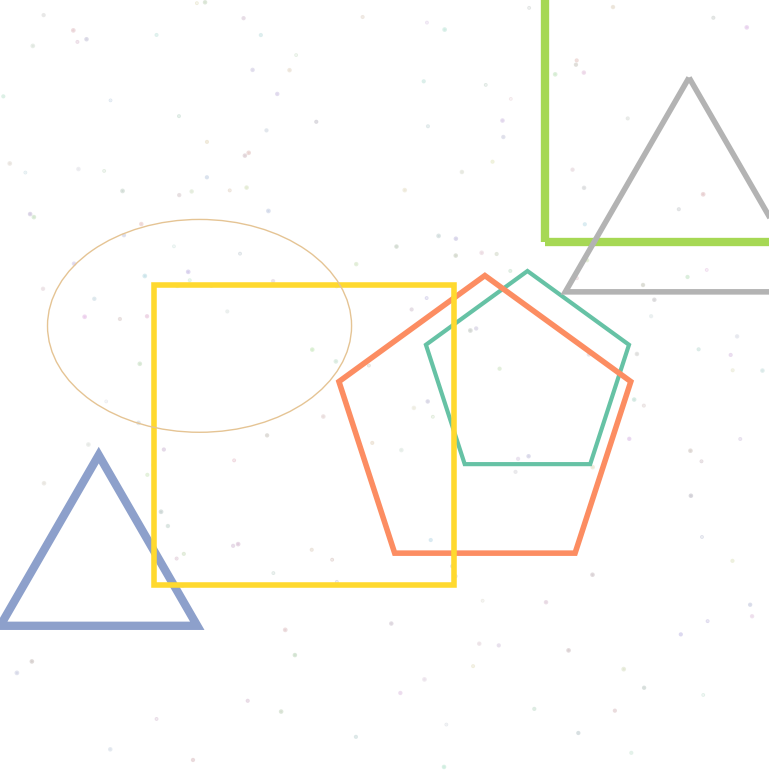[{"shape": "pentagon", "thickness": 1.5, "radius": 0.69, "center": [0.685, 0.509]}, {"shape": "pentagon", "thickness": 2, "radius": 1.0, "center": [0.63, 0.443]}, {"shape": "triangle", "thickness": 3, "radius": 0.74, "center": [0.128, 0.261]}, {"shape": "square", "thickness": 3, "radius": 0.84, "center": [0.875, 0.852]}, {"shape": "square", "thickness": 2, "radius": 0.97, "center": [0.395, 0.435]}, {"shape": "oval", "thickness": 0.5, "radius": 0.99, "center": [0.259, 0.577]}, {"shape": "triangle", "thickness": 2, "radius": 0.93, "center": [0.895, 0.714]}]